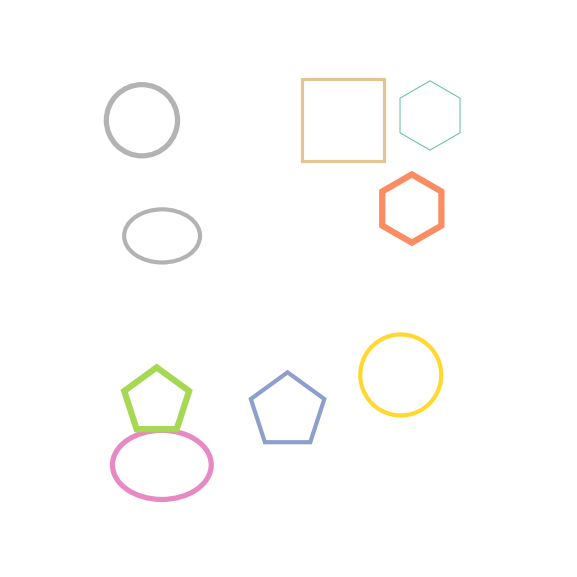[{"shape": "hexagon", "thickness": 0.5, "radius": 0.3, "center": [0.745, 0.799]}, {"shape": "hexagon", "thickness": 3, "radius": 0.3, "center": [0.713, 0.638]}, {"shape": "pentagon", "thickness": 2, "radius": 0.33, "center": [0.498, 0.288]}, {"shape": "oval", "thickness": 2.5, "radius": 0.43, "center": [0.28, 0.194]}, {"shape": "pentagon", "thickness": 3, "radius": 0.3, "center": [0.271, 0.304]}, {"shape": "circle", "thickness": 2, "radius": 0.35, "center": [0.694, 0.35]}, {"shape": "square", "thickness": 1.5, "radius": 0.36, "center": [0.594, 0.791]}, {"shape": "oval", "thickness": 2, "radius": 0.33, "center": [0.281, 0.591]}, {"shape": "circle", "thickness": 2.5, "radius": 0.31, "center": [0.246, 0.791]}]